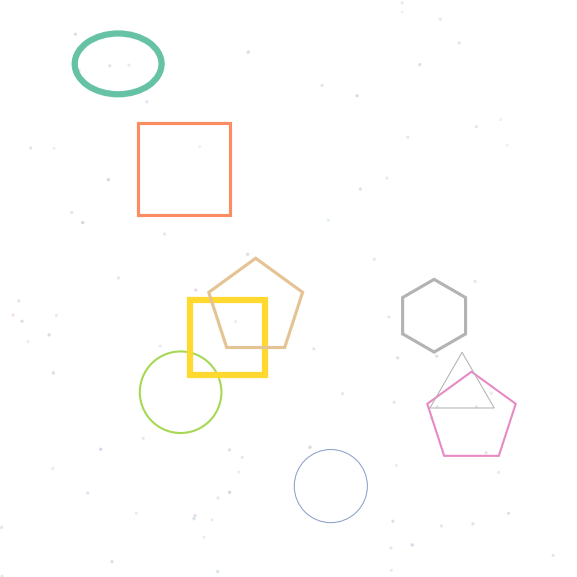[{"shape": "oval", "thickness": 3, "radius": 0.38, "center": [0.205, 0.889]}, {"shape": "square", "thickness": 1.5, "radius": 0.4, "center": [0.318, 0.706]}, {"shape": "circle", "thickness": 0.5, "radius": 0.32, "center": [0.573, 0.157]}, {"shape": "pentagon", "thickness": 1, "radius": 0.4, "center": [0.816, 0.275]}, {"shape": "circle", "thickness": 1, "radius": 0.35, "center": [0.313, 0.32]}, {"shape": "square", "thickness": 3, "radius": 0.33, "center": [0.393, 0.415]}, {"shape": "pentagon", "thickness": 1.5, "radius": 0.43, "center": [0.443, 0.467]}, {"shape": "triangle", "thickness": 0.5, "radius": 0.32, "center": [0.8, 0.325]}, {"shape": "hexagon", "thickness": 1.5, "radius": 0.31, "center": [0.752, 0.452]}]